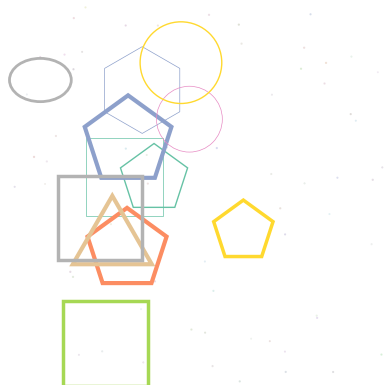[{"shape": "pentagon", "thickness": 1, "radius": 0.46, "center": [0.4, 0.536]}, {"shape": "square", "thickness": 0.5, "radius": 0.5, "center": [0.323, 0.54]}, {"shape": "pentagon", "thickness": 3, "radius": 0.54, "center": [0.33, 0.352]}, {"shape": "hexagon", "thickness": 0.5, "radius": 0.56, "center": [0.369, 0.766]}, {"shape": "pentagon", "thickness": 3, "radius": 0.59, "center": [0.333, 0.634]}, {"shape": "circle", "thickness": 0.5, "radius": 0.43, "center": [0.492, 0.691]}, {"shape": "square", "thickness": 2.5, "radius": 0.55, "center": [0.274, 0.108]}, {"shape": "pentagon", "thickness": 2.5, "radius": 0.41, "center": [0.632, 0.399]}, {"shape": "circle", "thickness": 1, "radius": 0.53, "center": [0.47, 0.837]}, {"shape": "triangle", "thickness": 3, "radius": 0.59, "center": [0.292, 0.373]}, {"shape": "square", "thickness": 2.5, "radius": 0.55, "center": [0.26, 0.435]}, {"shape": "oval", "thickness": 2, "radius": 0.4, "center": [0.105, 0.792]}]